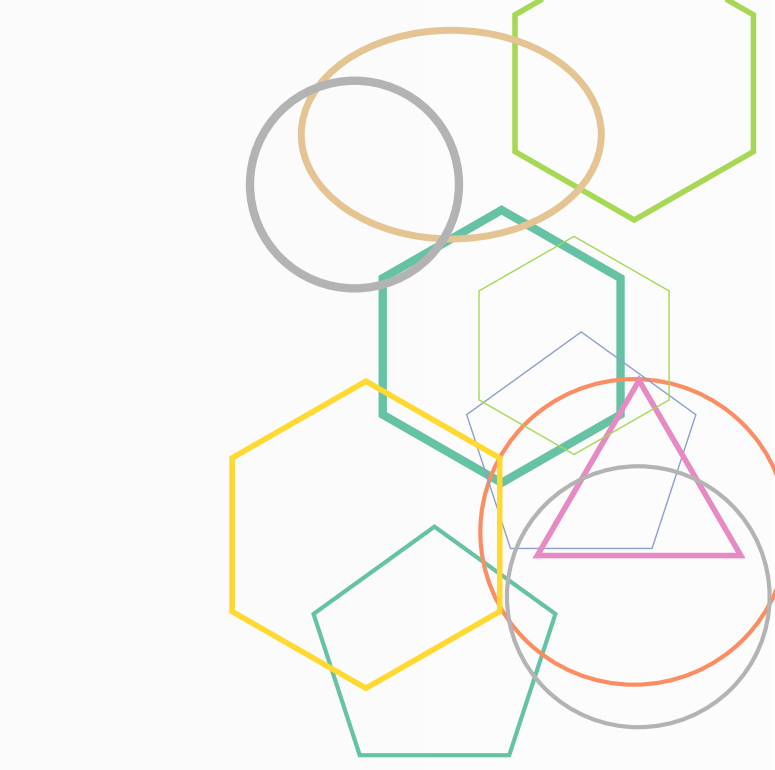[{"shape": "pentagon", "thickness": 1.5, "radius": 0.82, "center": [0.561, 0.152]}, {"shape": "hexagon", "thickness": 3, "radius": 0.89, "center": [0.647, 0.55]}, {"shape": "circle", "thickness": 1.5, "radius": 0.99, "center": [0.818, 0.309]}, {"shape": "pentagon", "thickness": 0.5, "radius": 0.78, "center": [0.75, 0.413]}, {"shape": "triangle", "thickness": 2, "radius": 0.76, "center": [0.825, 0.354]}, {"shape": "hexagon", "thickness": 0.5, "radius": 0.71, "center": [0.741, 0.551]}, {"shape": "hexagon", "thickness": 2, "radius": 0.89, "center": [0.818, 0.892]}, {"shape": "hexagon", "thickness": 2, "radius": 1.0, "center": [0.472, 0.306]}, {"shape": "oval", "thickness": 2.5, "radius": 0.97, "center": [0.582, 0.825]}, {"shape": "circle", "thickness": 3, "radius": 0.67, "center": [0.457, 0.76]}, {"shape": "circle", "thickness": 1.5, "radius": 0.85, "center": [0.824, 0.225]}]